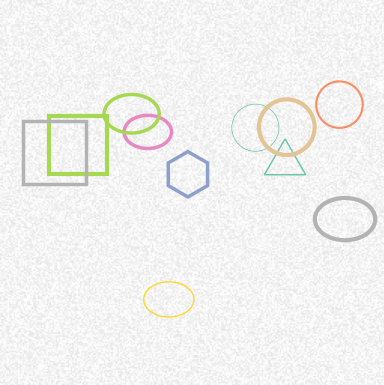[{"shape": "triangle", "thickness": 1, "radius": 0.31, "center": [0.74, 0.577]}, {"shape": "circle", "thickness": 0.5, "radius": 0.31, "center": [0.663, 0.668]}, {"shape": "circle", "thickness": 1.5, "radius": 0.3, "center": [0.882, 0.728]}, {"shape": "hexagon", "thickness": 2.5, "radius": 0.29, "center": [0.488, 0.547]}, {"shape": "oval", "thickness": 2.5, "radius": 0.31, "center": [0.384, 0.657]}, {"shape": "square", "thickness": 3, "radius": 0.38, "center": [0.203, 0.624]}, {"shape": "oval", "thickness": 2.5, "radius": 0.36, "center": [0.342, 0.705]}, {"shape": "oval", "thickness": 1, "radius": 0.33, "center": [0.439, 0.222]}, {"shape": "circle", "thickness": 3, "radius": 0.36, "center": [0.745, 0.67]}, {"shape": "oval", "thickness": 3, "radius": 0.39, "center": [0.896, 0.431]}, {"shape": "square", "thickness": 2.5, "radius": 0.41, "center": [0.141, 0.603]}]